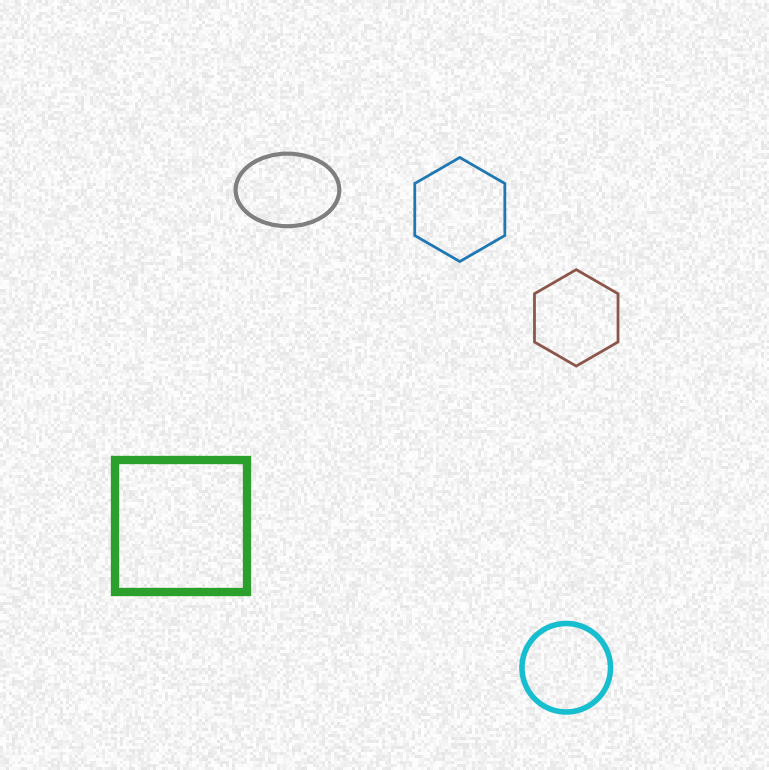[{"shape": "hexagon", "thickness": 1, "radius": 0.34, "center": [0.597, 0.728]}, {"shape": "square", "thickness": 3, "radius": 0.43, "center": [0.235, 0.317]}, {"shape": "hexagon", "thickness": 1, "radius": 0.31, "center": [0.748, 0.587]}, {"shape": "oval", "thickness": 1.5, "radius": 0.34, "center": [0.373, 0.753]}, {"shape": "circle", "thickness": 2, "radius": 0.29, "center": [0.735, 0.133]}]